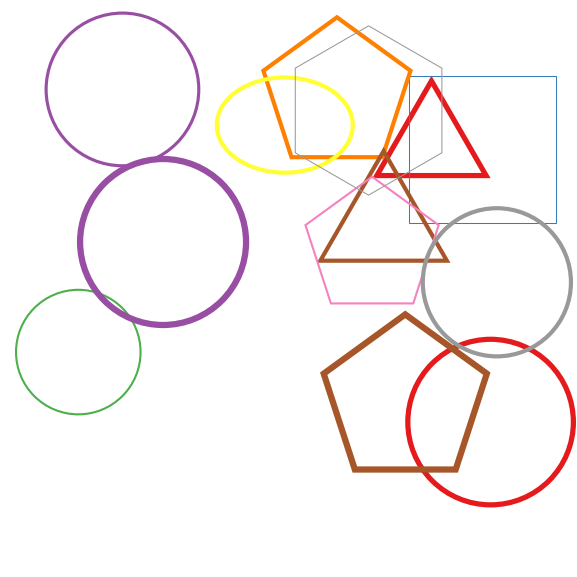[{"shape": "circle", "thickness": 2.5, "radius": 0.72, "center": [0.85, 0.268]}, {"shape": "triangle", "thickness": 2.5, "radius": 0.55, "center": [0.747, 0.75]}, {"shape": "square", "thickness": 0.5, "radius": 0.63, "center": [0.836, 0.74]}, {"shape": "circle", "thickness": 1, "radius": 0.54, "center": [0.136, 0.389]}, {"shape": "circle", "thickness": 3, "radius": 0.72, "center": [0.282, 0.58]}, {"shape": "circle", "thickness": 1.5, "radius": 0.66, "center": [0.212, 0.844]}, {"shape": "pentagon", "thickness": 2, "radius": 0.67, "center": [0.583, 0.835]}, {"shape": "oval", "thickness": 2, "radius": 0.59, "center": [0.493, 0.783]}, {"shape": "triangle", "thickness": 2, "radius": 0.63, "center": [0.664, 0.611]}, {"shape": "pentagon", "thickness": 3, "radius": 0.74, "center": [0.702, 0.306]}, {"shape": "pentagon", "thickness": 1, "radius": 0.61, "center": [0.644, 0.572]}, {"shape": "circle", "thickness": 2, "radius": 0.64, "center": [0.86, 0.51]}, {"shape": "hexagon", "thickness": 0.5, "radius": 0.73, "center": [0.638, 0.808]}]